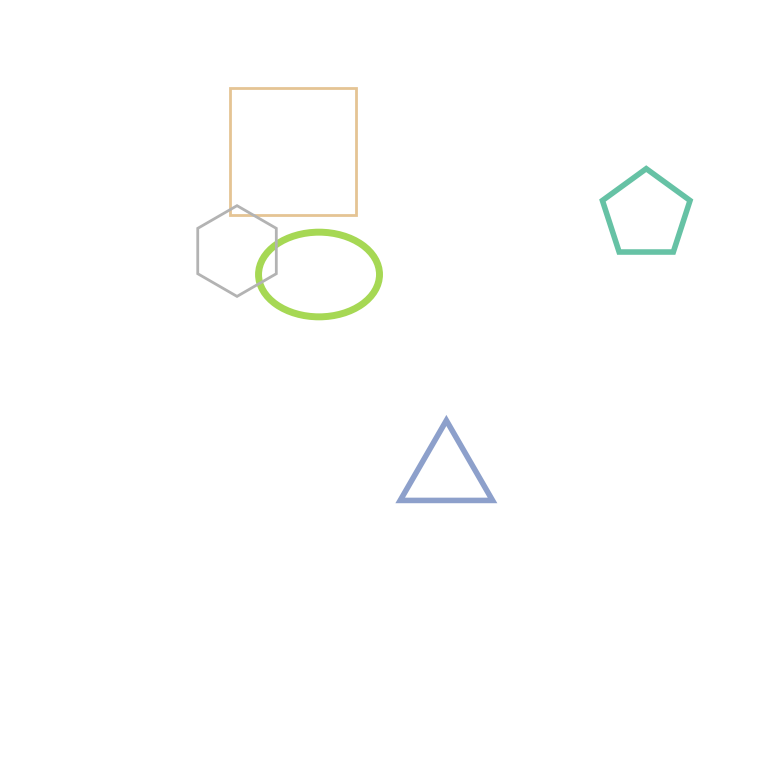[{"shape": "pentagon", "thickness": 2, "radius": 0.3, "center": [0.839, 0.721]}, {"shape": "triangle", "thickness": 2, "radius": 0.35, "center": [0.58, 0.385]}, {"shape": "oval", "thickness": 2.5, "radius": 0.39, "center": [0.414, 0.643]}, {"shape": "square", "thickness": 1, "radius": 0.41, "center": [0.38, 0.803]}, {"shape": "hexagon", "thickness": 1, "radius": 0.29, "center": [0.308, 0.674]}]